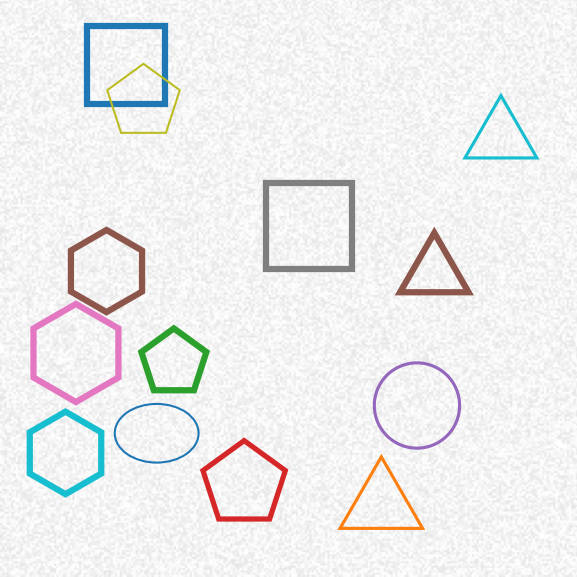[{"shape": "square", "thickness": 3, "radius": 0.34, "center": [0.218, 0.887]}, {"shape": "oval", "thickness": 1, "radius": 0.36, "center": [0.271, 0.249]}, {"shape": "triangle", "thickness": 1.5, "radius": 0.41, "center": [0.66, 0.125]}, {"shape": "pentagon", "thickness": 3, "radius": 0.3, "center": [0.301, 0.371]}, {"shape": "pentagon", "thickness": 2.5, "radius": 0.38, "center": [0.423, 0.161]}, {"shape": "circle", "thickness": 1.5, "radius": 0.37, "center": [0.722, 0.297]}, {"shape": "hexagon", "thickness": 3, "radius": 0.36, "center": [0.184, 0.53]}, {"shape": "triangle", "thickness": 3, "radius": 0.34, "center": [0.752, 0.527]}, {"shape": "hexagon", "thickness": 3, "radius": 0.42, "center": [0.132, 0.388]}, {"shape": "square", "thickness": 3, "radius": 0.37, "center": [0.535, 0.608]}, {"shape": "pentagon", "thickness": 1, "radius": 0.33, "center": [0.249, 0.823]}, {"shape": "hexagon", "thickness": 3, "radius": 0.36, "center": [0.113, 0.215]}, {"shape": "triangle", "thickness": 1.5, "radius": 0.36, "center": [0.867, 0.762]}]